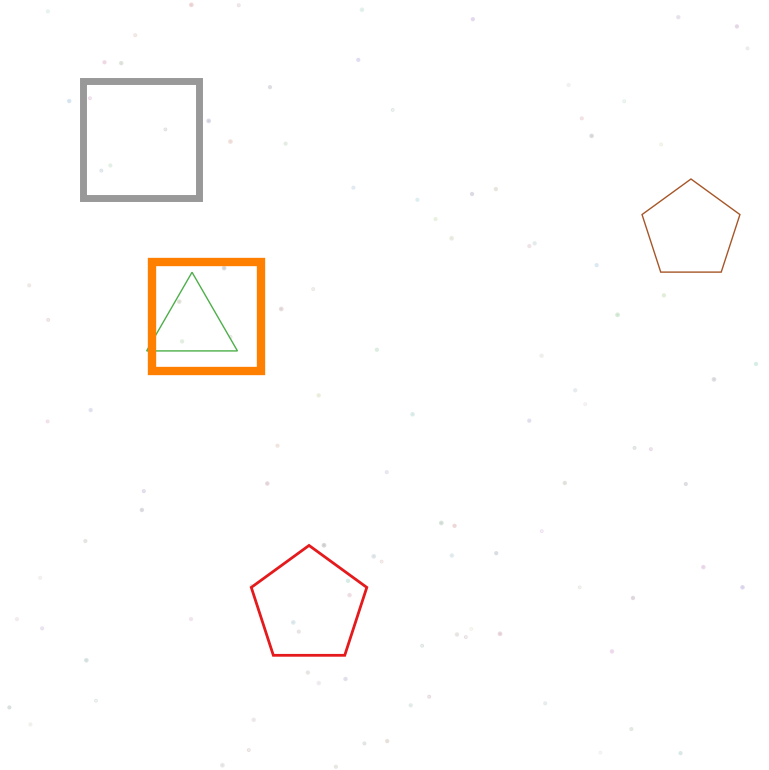[{"shape": "pentagon", "thickness": 1, "radius": 0.39, "center": [0.401, 0.213]}, {"shape": "triangle", "thickness": 0.5, "radius": 0.34, "center": [0.249, 0.578]}, {"shape": "square", "thickness": 3, "radius": 0.35, "center": [0.268, 0.589]}, {"shape": "pentagon", "thickness": 0.5, "radius": 0.33, "center": [0.897, 0.701]}, {"shape": "square", "thickness": 2.5, "radius": 0.38, "center": [0.183, 0.819]}]